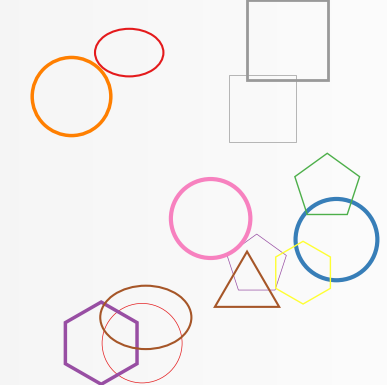[{"shape": "oval", "thickness": 1.5, "radius": 0.44, "center": [0.333, 0.863]}, {"shape": "circle", "thickness": 0.5, "radius": 0.52, "center": [0.367, 0.109]}, {"shape": "circle", "thickness": 3, "radius": 0.53, "center": [0.868, 0.378]}, {"shape": "pentagon", "thickness": 1, "radius": 0.44, "center": [0.844, 0.514]}, {"shape": "pentagon", "thickness": 0.5, "radius": 0.4, "center": [0.663, 0.312]}, {"shape": "hexagon", "thickness": 2.5, "radius": 0.53, "center": [0.261, 0.109]}, {"shape": "circle", "thickness": 2.5, "radius": 0.51, "center": [0.185, 0.749]}, {"shape": "hexagon", "thickness": 1, "radius": 0.41, "center": [0.782, 0.292]}, {"shape": "triangle", "thickness": 1.5, "radius": 0.48, "center": [0.637, 0.251]}, {"shape": "oval", "thickness": 1.5, "radius": 0.59, "center": [0.376, 0.176]}, {"shape": "circle", "thickness": 3, "radius": 0.51, "center": [0.544, 0.432]}, {"shape": "square", "thickness": 0.5, "radius": 0.43, "center": [0.676, 0.719]}, {"shape": "square", "thickness": 2, "radius": 0.52, "center": [0.743, 0.897]}]